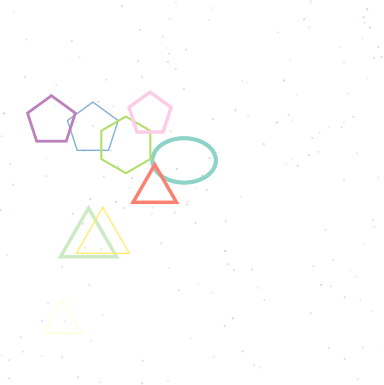[{"shape": "oval", "thickness": 3, "radius": 0.41, "center": [0.478, 0.583]}, {"shape": "triangle", "thickness": 0.5, "radius": 0.29, "center": [0.162, 0.163]}, {"shape": "triangle", "thickness": 2.5, "radius": 0.33, "center": [0.402, 0.507]}, {"shape": "pentagon", "thickness": 1, "radius": 0.35, "center": [0.241, 0.666]}, {"shape": "hexagon", "thickness": 1.5, "radius": 0.37, "center": [0.327, 0.624]}, {"shape": "pentagon", "thickness": 2.5, "radius": 0.29, "center": [0.39, 0.703]}, {"shape": "pentagon", "thickness": 2, "radius": 0.33, "center": [0.134, 0.686]}, {"shape": "triangle", "thickness": 2.5, "radius": 0.42, "center": [0.23, 0.375]}, {"shape": "triangle", "thickness": 1, "radius": 0.4, "center": [0.267, 0.382]}]